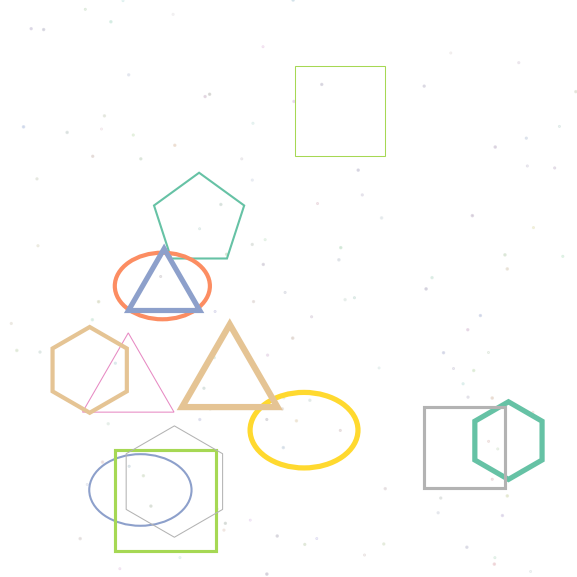[{"shape": "hexagon", "thickness": 2.5, "radius": 0.34, "center": [0.88, 0.236]}, {"shape": "pentagon", "thickness": 1, "radius": 0.41, "center": [0.345, 0.618]}, {"shape": "oval", "thickness": 2, "radius": 0.41, "center": [0.281, 0.504]}, {"shape": "oval", "thickness": 1, "radius": 0.44, "center": [0.243, 0.151]}, {"shape": "triangle", "thickness": 2.5, "radius": 0.36, "center": [0.284, 0.497]}, {"shape": "triangle", "thickness": 0.5, "radius": 0.46, "center": [0.222, 0.331]}, {"shape": "square", "thickness": 1.5, "radius": 0.44, "center": [0.287, 0.132]}, {"shape": "square", "thickness": 0.5, "radius": 0.39, "center": [0.589, 0.806]}, {"shape": "oval", "thickness": 2.5, "radius": 0.47, "center": [0.526, 0.254]}, {"shape": "triangle", "thickness": 3, "radius": 0.48, "center": [0.398, 0.342]}, {"shape": "hexagon", "thickness": 2, "radius": 0.37, "center": [0.155, 0.359]}, {"shape": "hexagon", "thickness": 0.5, "radius": 0.48, "center": [0.302, 0.165]}, {"shape": "square", "thickness": 1.5, "radius": 0.35, "center": [0.804, 0.225]}]